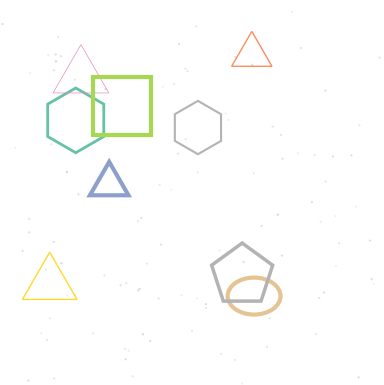[{"shape": "hexagon", "thickness": 2, "radius": 0.42, "center": [0.197, 0.687]}, {"shape": "triangle", "thickness": 1, "radius": 0.3, "center": [0.654, 0.858]}, {"shape": "triangle", "thickness": 3, "radius": 0.29, "center": [0.284, 0.522]}, {"shape": "triangle", "thickness": 0.5, "radius": 0.42, "center": [0.21, 0.8]}, {"shape": "square", "thickness": 3, "radius": 0.38, "center": [0.317, 0.725]}, {"shape": "triangle", "thickness": 1, "radius": 0.41, "center": [0.129, 0.263]}, {"shape": "oval", "thickness": 3, "radius": 0.34, "center": [0.66, 0.231]}, {"shape": "pentagon", "thickness": 2.5, "radius": 0.42, "center": [0.629, 0.285]}, {"shape": "hexagon", "thickness": 1.5, "radius": 0.35, "center": [0.514, 0.669]}]